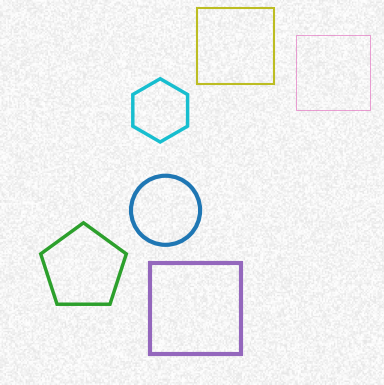[{"shape": "circle", "thickness": 3, "radius": 0.45, "center": [0.43, 0.454]}, {"shape": "pentagon", "thickness": 2.5, "radius": 0.58, "center": [0.217, 0.304]}, {"shape": "square", "thickness": 3, "radius": 0.59, "center": [0.507, 0.198]}, {"shape": "square", "thickness": 0.5, "radius": 0.49, "center": [0.865, 0.813]}, {"shape": "square", "thickness": 1.5, "radius": 0.49, "center": [0.612, 0.88]}, {"shape": "hexagon", "thickness": 2.5, "radius": 0.41, "center": [0.416, 0.713]}]